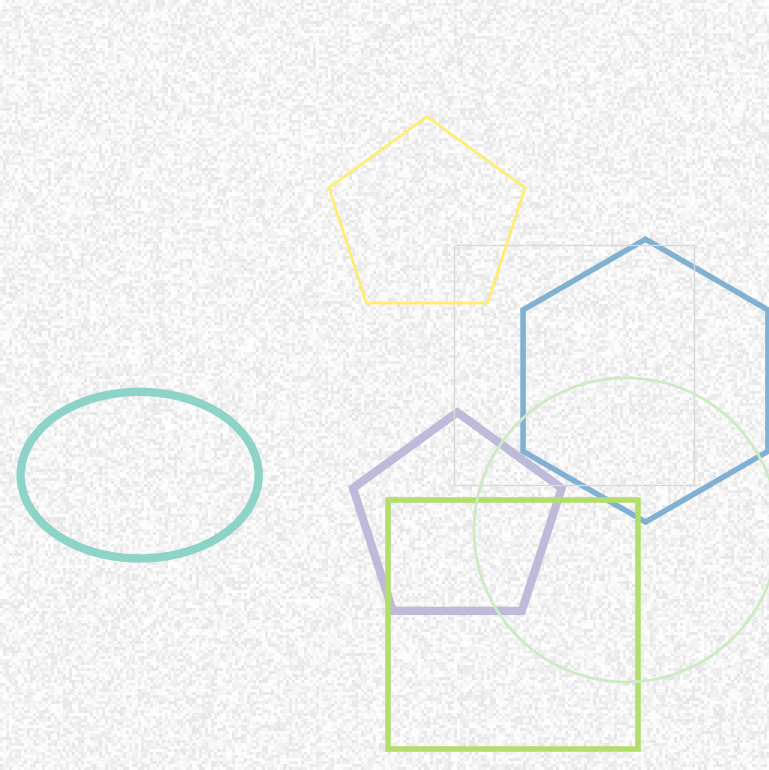[{"shape": "oval", "thickness": 3, "radius": 0.77, "center": [0.181, 0.383]}, {"shape": "pentagon", "thickness": 3, "radius": 0.71, "center": [0.594, 0.322]}, {"shape": "hexagon", "thickness": 2, "radius": 0.92, "center": [0.838, 0.506]}, {"shape": "square", "thickness": 2, "radius": 0.81, "center": [0.666, 0.189]}, {"shape": "square", "thickness": 0.5, "radius": 0.78, "center": [0.745, 0.526]}, {"shape": "circle", "thickness": 1, "radius": 0.99, "center": [0.813, 0.312]}, {"shape": "pentagon", "thickness": 1, "radius": 0.67, "center": [0.555, 0.715]}]